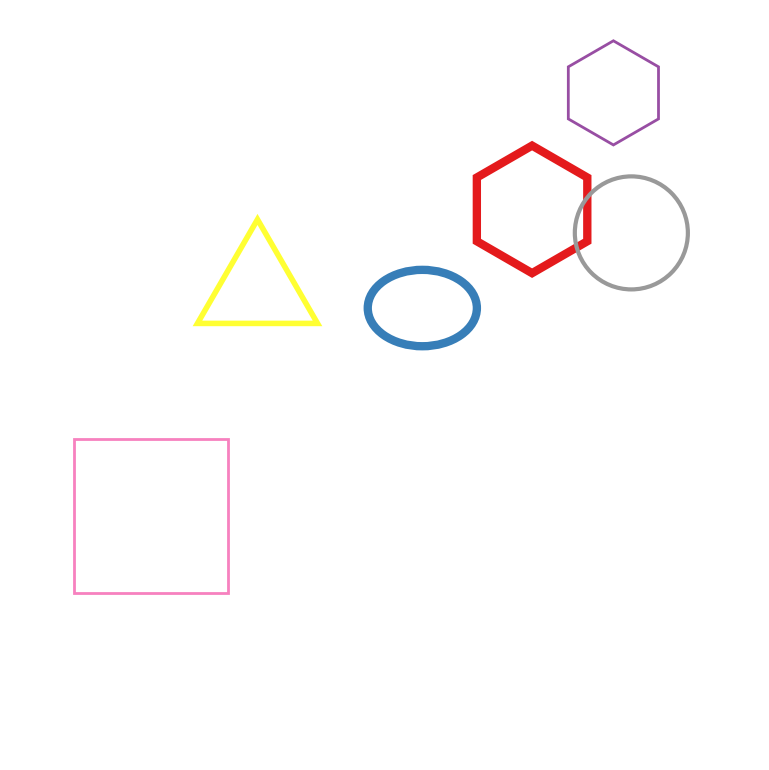[{"shape": "hexagon", "thickness": 3, "radius": 0.41, "center": [0.691, 0.728]}, {"shape": "oval", "thickness": 3, "radius": 0.35, "center": [0.548, 0.6]}, {"shape": "hexagon", "thickness": 1, "radius": 0.34, "center": [0.797, 0.879]}, {"shape": "triangle", "thickness": 2, "radius": 0.45, "center": [0.334, 0.625]}, {"shape": "square", "thickness": 1, "radius": 0.5, "center": [0.196, 0.33]}, {"shape": "circle", "thickness": 1.5, "radius": 0.37, "center": [0.82, 0.698]}]